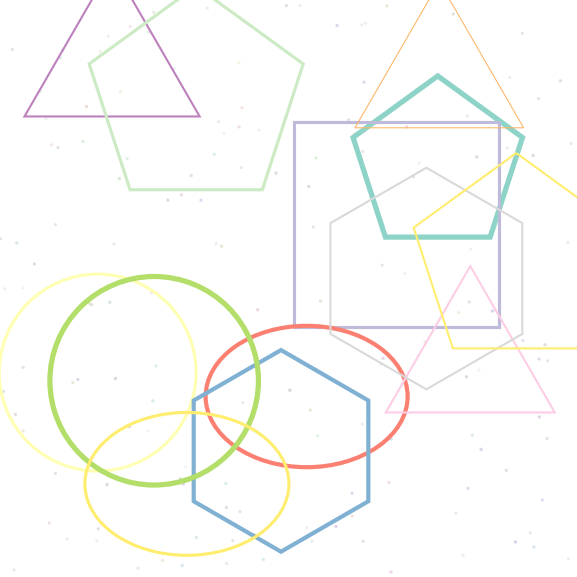[{"shape": "pentagon", "thickness": 2.5, "radius": 0.77, "center": [0.758, 0.713]}, {"shape": "circle", "thickness": 1.5, "radius": 0.85, "center": [0.169, 0.354]}, {"shape": "square", "thickness": 1.5, "radius": 0.89, "center": [0.687, 0.611]}, {"shape": "oval", "thickness": 2, "radius": 0.87, "center": [0.531, 0.313]}, {"shape": "hexagon", "thickness": 2, "radius": 0.87, "center": [0.487, 0.218]}, {"shape": "triangle", "thickness": 0.5, "radius": 0.84, "center": [0.761, 0.862]}, {"shape": "circle", "thickness": 2.5, "radius": 0.9, "center": [0.267, 0.34]}, {"shape": "triangle", "thickness": 1, "radius": 0.84, "center": [0.814, 0.369]}, {"shape": "hexagon", "thickness": 1, "radius": 0.96, "center": [0.738, 0.517]}, {"shape": "triangle", "thickness": 1, "radius": 0.88, "center": [0.194, 0.885]}, {"shape": "pentagon", "thickness": 1.5, "radius": 0.97, "center": [0.34, 0.828]}, {"shape": "pentagon", "thickness": 1, "radius": 0.93, "center": [0.894, 0.547]}, {"shape": "oval", "thickness": 1.5, "radius": 0.88, "center": [0.324, 0.161]}]